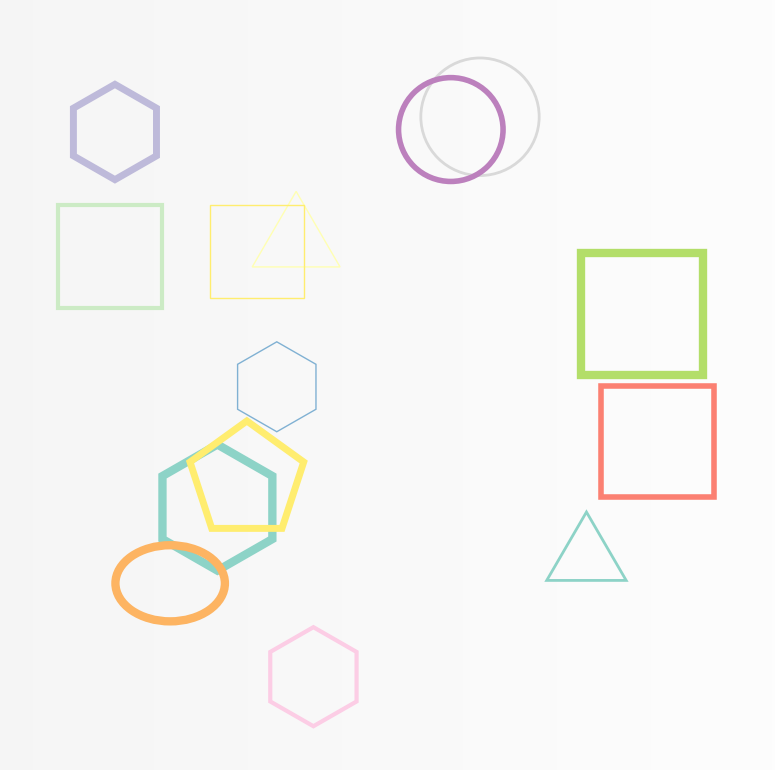[{"shape": "hexagon", "thickness": 3, "radius": 0.41, "center": [0.281, 0.341]}, {"shape": "triangle", "thickness": 1, "radius": 0.3, "center": [0.757, 0.276]}, {"shape": "triangle", "thickness": 0.5, "radius": 0.33, "center": [0.382, 0.686]}, {"shape": "hexagon", "thickness": 2.5, "radius": 0.31, "center": [0.148, 0.829]}, {"shape": "square", "thickness": 2, "radius": 0.36, "center": [0.848, 0.427]}, {"shape": "hexagon", "thickness": 0.5, "radius": 0.29, "center": [0.357, 0.498]}, {"shape": "oval", "thickness": 3, "radius": 0.35, "center": [0.22, 0.242]}, {"shape": "square", "thickness": 3, "radius": 0.4, "center": [0.829, 0.592]}, {"shape": "hexagon", "thickness": 1.5, "radius": 0.32, "center": [0.404, 0.121]}, {"shape": "circle", "thickness": 1, "radius": 0.38, "center": [0.619, 0.848]}, {"shape": "circle", "thickness": 2, "radius": 0.34, "center": [0.582, 0.832]}, {"shape": "square", "thickness": 1.5, "radius": 0.34, "center": [0.142, 0.667]}, {"shape": "square", "thickness": 0.5, "radius": 0.3, "center": [0.332, 0.674]}, {"shape": "pentagon", "thickness": 2.5, "radius": 0.39, "center": [0.319, 0.376]}]